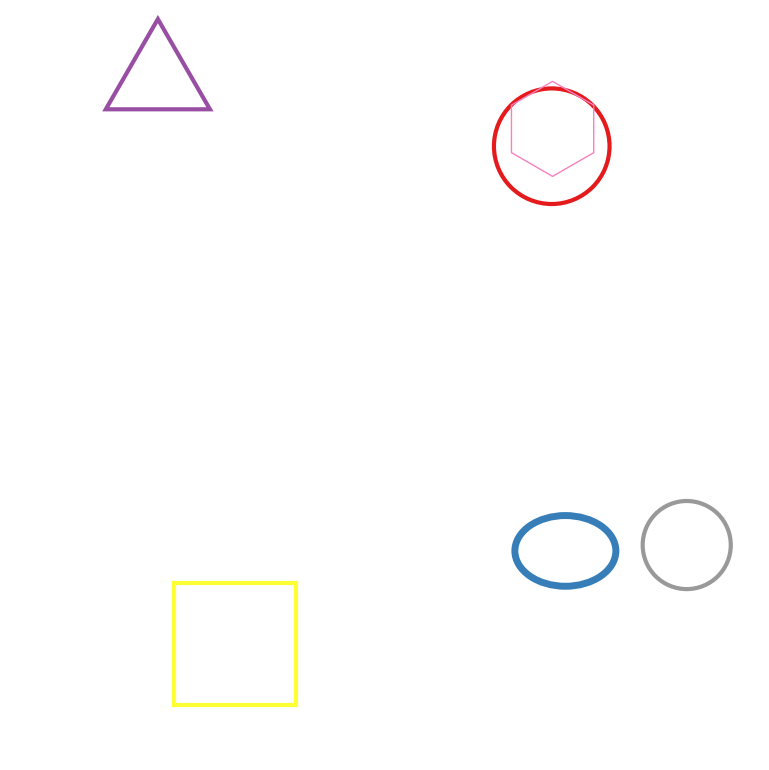[{"shape": "circle", "thickness": 1.5, "radius": 0.38, "center": [0.717, 0.81]}, {"shape": "oval", "thickness": 2.5, "radius": 0.33, "center": [0.734, 0.285]}, {"shape": "triangle", "thickness": 1.5, "radius": 0.39, "center": [0.205, 0.897]}, {"shape": "square", "thickness": 1.5, "radius": 0.4, "center": [0.305, 0.164]}, {"shape": "hexagon", "thickness": 0.5, "radius": 0.31, "center": [0.718, 0.833]}, {"shape": "circle", "thickness": 1.5, "radius": 0.29, "center": [0.892, 0.292]}]